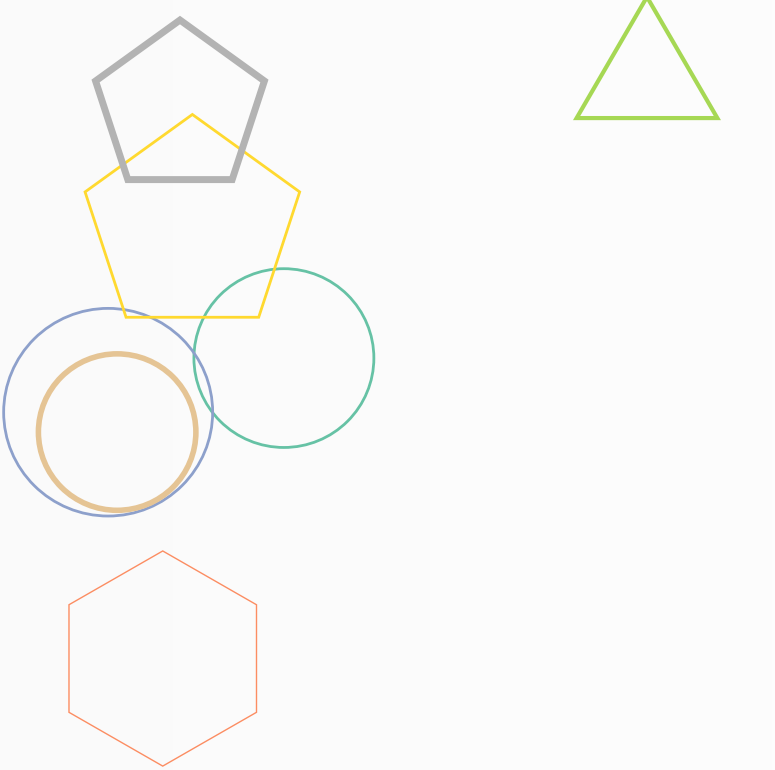[{"shape": "circle", "thickness": 1, "radius": 0.58, "center": [0.366, 0.535]}, {"shape": "hexagon", "thickness": 0.5, "radius": 0.7, "center": [0.21, 0.145]}, {"shape": "circle", "thickness": 1, "radius": 0.67, "center": [0.14, 0.465]}, {"shape": "triangle", "thickness": 1.5, "radius": 0.52, "center": [0.835, 0.899]}, {"shape": "pentagon", "thickness": 1, "radius": 0.73, "center": [0.248, 0.706]}, {"shape": "circle", "thickness": 2, "radius": 0.51, "center": [0.151, 0.439]}, {"shape": "pentagon", "thickness": 2.5, "radius": 0.57, "center": [0.232, 0.859]}]